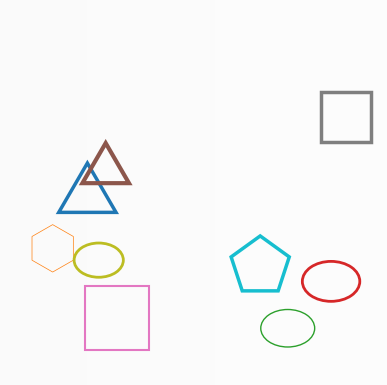[{"shape": "triangle", "thickness": 2.5, "radius": 0.43, "center": [0.225, 0.491]}, {"shape": "hexagon", "thickness": 0.5, "radius": 0.31, "center": [0.136, 0.355]}, {"shape": "oval", "thickness": 1, "radius": 0.35, "center": [0.743, 0.147]}, {"shape": "oval", "thickness": 2, "radius": 0.37, "center": [0.854, 0.269]}, {"shape": "triangle", "thickness": 3, "radius": 0.35, "center": [0.273, 0.559]}, {"shape": "square", "thickness": 1.5, "radius": 0.42, "center": [0.302, 0.175]}, {"shape": "square", "thickness": 2.5, "radius": 0.32, "center": [0.893, 0.696]}, {"shape": "oval", "thickness": 2, "radius": 0.32, "center": [0.255, 0.324]}, {"shape": "pentagon", "thickness": 2.5, "radius": 0.39, "center": [0.671, 0.308]}]